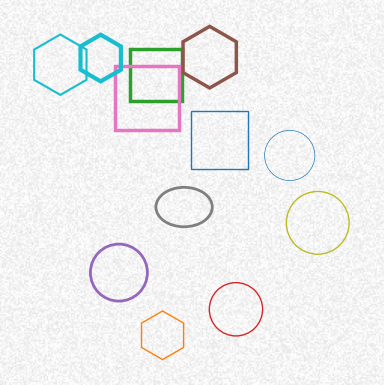[{"shape": "circle", "thickness": 0.5, "radius": 0.33, "center": [0.753, 0.596]}, {"shape": "square", "thickness": 1, "radius": 0.37, "center": [0.57, 0.636]}, {"shape": "hexagon", "thickness": 1, "radius": 0.32, "center": [0.422, 0.129]}, {"shape": "square", "thickness": 2.5, "radius": 0.34, "center": [0.405, 0.805]}, {"shape": "circle", "thickness": 1, "radius": 0.35, "center": [0.613, 0.197]}, {"shape": "circle", "thickness": 2, "radius": 0.37, "center": [0.309, 0.292]}, {"shape": "hexagon", "thickness": 2.5, "radius": 0.4, "center": [0.545, 0.851]}, {"shape": "square", "thickness": 2.5, "radius": 0.41, "center": [0.381, 0.746]}, {"shape": "oval", "thickness": 2, "radius": 0.37, "center": [0.478, 0.462]}, {"shape": "circle", "thickness": 1, "radius": 0.41, "center": [0.825, 0.421]}, {"shape": "hexagon", "thickness": 1.5, "radius": 0.39, "center": [0.157, 0.832]}, {"shape": "hexagon", "thickness": 3, "radius": 0.3, "center": [0.262, 0.849]}]